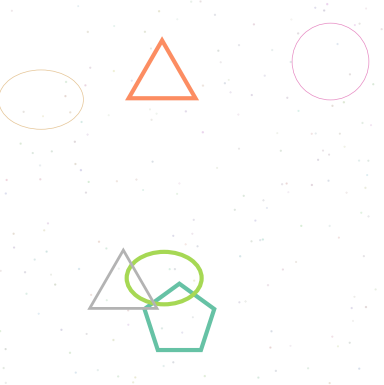[{"shape": "pentagon", "thickness": 3, "radius": 0.48, "center": [0.466, 0.168]}, {"shape": "triangle", "thickness": 3, "radius": 0.5, "center": [0.421, 0.795]}, {"shape": "circle", "thickness": 0.5, "radius": 0.5, "center": [0.858, 0.84]}, {"shape": "oval", "thickness": 3, "radius": 0.49, "center": [0.426, 0.278]}, {"shape": "oval", "thickness": 0.5, "radius": 0.55, "center": [0.107, 0.741]}, {"shape": "triangle", "thickness": 2, "radius": 0.5, "center": [0.32, 0.249]}]